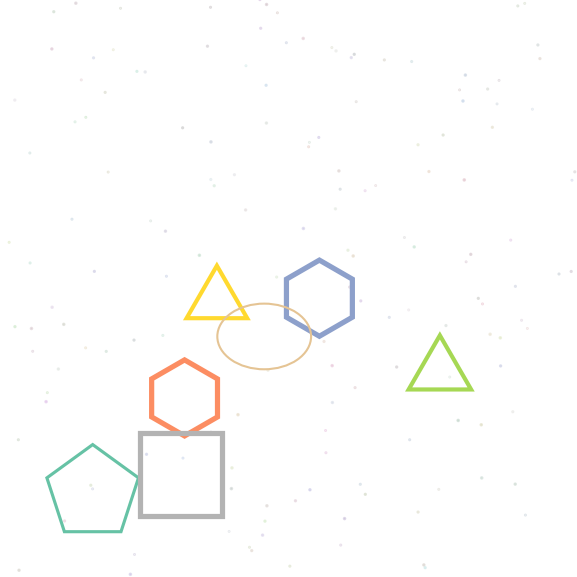[{"shape": "pentagon", "thickness": 1.5, "radius": 0.42, "center": [0.161, 0.146]}, {"shape": "hexagon", "thickness": 2.5, "radius": 0.33, "center": [0.32, 0.31]}, {"shape": "hexagon", "thickness": 2.5, "radius": 0.33, "center": [0.553, 0.483]}, {"shape": "triangle", "thickness": 2, "radius": 0.31, "center": [0.762, 0.356]}, {"shape": "triangle", "thickness": 2, "radius": 0.3, "center": [0.376, 0.478]}, {"shape": "oval", "thickness": 1, "radius": 0.41, "center": [0.457, 0.417]}, {"shape": "square", "thickness": 2.5, "radius": 0.36, "center": [0.313, 0.178]}]